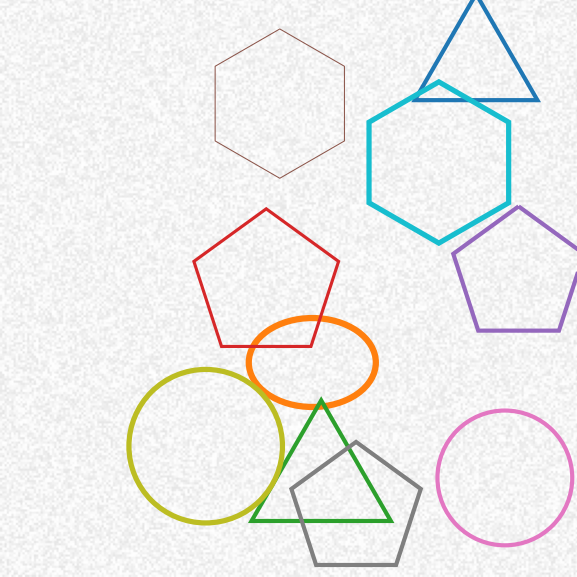[{"shape": "triangle", "thickness": 2, "radius": 0.61, "center": [0.824, 0.887]}, {"shape": "oval", "thickness": 3, "radius": 0.55, "center": [0.541, 0.371]}, {"shape": "triangle", "thickness": 2, "radius": 0.7, "center": [0.556, 0.167]}, {"shape": "pentagon", "thickness": 1.5, "radius": 0.66, "center": [0.461, 0.506]}, {"shape": "pentagon", "thickness": 2, "radius": 0.59, "center": [0.898, 0.523]}, {"shape": "hexagon", "thickness": 0.5, "radius": 0.65, "center": [0.484, 0.82]}, {"shape": "circle", "thickness": 2, "radius": 0.58, "center": [0.874, 0.172]}, {"shape": "pentagon", "thickness": 2, "radius": 0.59, "center": [0.617, 0.116]}, {"shape": "circle", "thickness": 2.5, "radius": 0.66, "center": [0.356, 0.227]}, {"shape": "hexagon", "thickness": 2.5, "radius": 0.7, "center": [0.76, 0.718]}]